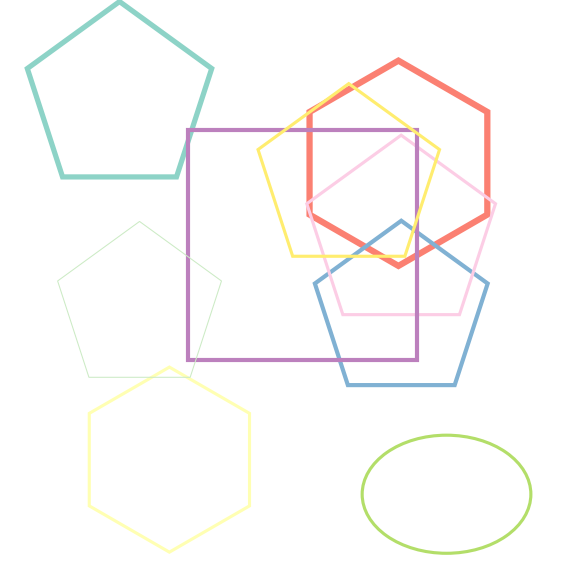[{"shape": "pentagon", "thickness": 2.5, "radius": 0.84, "center": [0.207, 0.829]}, {"shape": "hexagon", "thickness": 1.5, "radius": 0.8, "center": [0.293, 0.203]}, {"shape": "hexagon", "thickness": 3, "radius": 0.89, "center": [0.69, 0.716]}, {"shape": "pentagon", "thickness": 2, "radius": 0.79, "center": [0.695, 0.46]}, {"shape": "oval", "thickness": 1.5, "radius": 0.73, "center": [0.773, 0.143]}, {"shape": "pentagon", "thickness": 1.5, "radius": 0.86, "center": [0.695, 0.593]}, {"shape": "square", "thickness": 2, "radius": 0.99, "center": [0.524, 0.575]}, {"shape": "pentagon", "thickness": 0.5, "radius": 0.75, "center": [0.242, 0.466]}, {"shape": "pentagon", "thickness": 1.5, "radius": 0.83, "center": [0.604, 0.689]}]